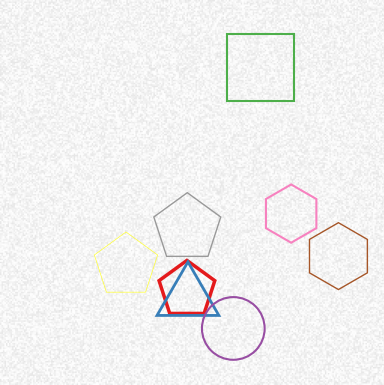[{"shape": "pentagon", "thickness": 2.5, "radius": 0.38, "center": [0.486, 0.247]}, {"shape": "triangle", "thickness": 2, "radius": 0.46, "center": [0.488, 0.227]}, {"shape": "square", "thickness": 1.5, "radius": 0.43, "center": [0.676, 0.825]}, {"shape": "circle", "thickness": 1.5, "radius": 0.41, "center": [0.606, 0.147]}, {"shape": "pentagon", "thickness": 0.5, "radius": 0.43, "center": [0.327, 0.311]}, {"shape": "hexagon", "thickness": 1, "radius": 0.43, "center": [0.879, 0.335]}, {"shape": "hexagon", "thickness": 1.5, "radius": 0.38, "center": [0.756, 0.445]}, {"shape": "pentagon", "thickness": 1, "radius": 0.46, "center": [0.486, 0.408]}]